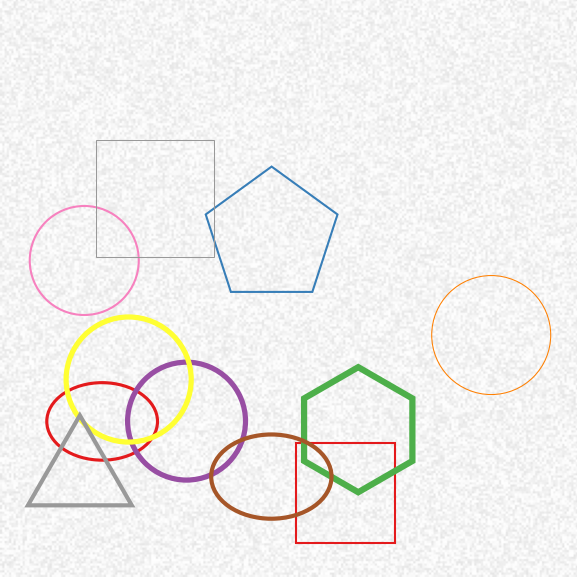[{"shape": "oval", "thickness": 1.5, "radius": 0.48, "center": [0.177, 0.269]}, {"shape": "square", "thickness": 1, "radius": 0.43, "center": [0.598, 0.146]}, {"shape": "pentagon", "thickness": 1, "radius": 0.6, "center": [0.47, 0.591]}, {"shape": "hexagon", "thickness": 3, "radius": 0.54, "center": [0.62, 0.255]}, {"shape": "circle", "thickness": 2.5, "radius": 0.51, "center": [0.323, 0.27]}, {"shape": "circle", "thickness": 0.5, "radius": 0.52, "center": [0.851, 0.419]}, {"shape": "circle", "thickness": 2.5, "radius": 0.54, "center": [0.223, 0.342]}, {"shape": "oval", "thickness": 2, "radius": 0.52, "center": [0.47, 0.174]}, {"shape": "circle", "thickness": 1, "radius": 0.47, "center": [0.146, 0.548]}, {"shape": "square", "thickness": 0.5, "radius": 0.51, "center": [0.268, 0.656]}, {"shape": "triangle", "thickness": 2, "radius": 0.52, "center": [0.138, 0.176]}]